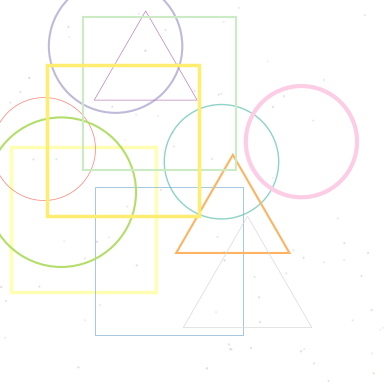[{"shape": "circle", "thickness": 1, "radius": 0.74, "center": [0.575, 0.58]}, {"shape": "square", "thickness": 2.5, "radius": 0.94, "center": [0.217, 0.431]}, {"shape": "circle", "thickness": 1.5, "radius": 0.87, "center": [0.3, 0.88]}, {"shape": "circle", "thickness": 0.5, "radius": 0.67, "center": [0.114, 0.613]}, {"shape": "square", "thickness": 0.5, "radius": 0.96, "center": [0.438, 0.322]}, {"shape": "triangle", "thickness": 1.5, "radius": 0.85, "center": [0.605, 0.428]}, {"shape": "circle", "thickness": 1.5, "radius": 0.97, "center": [0.159, 0.501]}, {"shape": "circle", "thickness": 3, "radius": 0.72, "center": [0.783, 0.632]}, {"shape": "triangle", "thickness": 0.5, "radius": 0.96, "center": [0.643, 0.246]}, {"shape": "triangle", "thickness": 0.5, "radius": 0.77, "center": [0.378, 0.817]}, {"shape": "square", "thickness": 1.5, "radius": 1.0, "center": [0.414, 0.758]}, {"shape": "square", "thickness": 2.5, "radius": 0.99, "center": [0.319, 0.635]}]